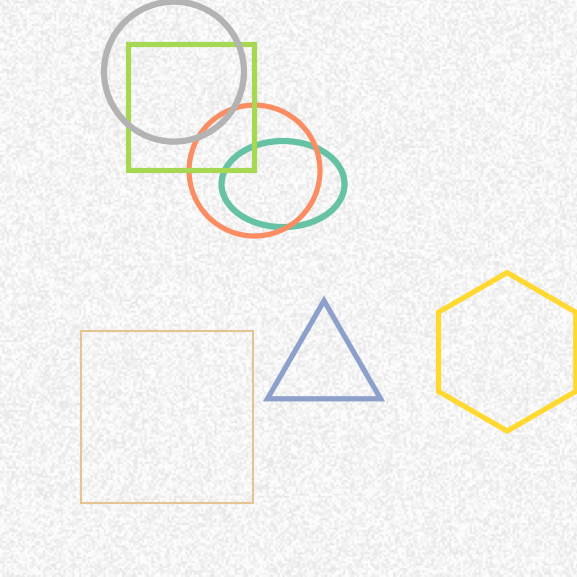[{"shape": "oval", "thickness": 3, "radius": 0.53, "center": [0.49, 0.68]}, {"shape": "circle", "thickness": 2.5, "radius": 0.57, "center": [0.441, 0.704]}, {"shape": "triangle", "thickness": 2.5, "radius": 0.57, "center": [0.561, 0.365]}, {"shape": "square", "thickness": 2.5, "radius": 0.55, "center": [0.331, 0.813]}, {"shape": "hexagon", "thickness": 2.5, "radius": 0.69, "center": [0.878, 0.39]}, {"shape": "square", "thickness": 1, "radius": 0.74, "center": [0.289, 0.277]}, {"shape": "circle", "thickness": 3, "radius": 0.61, "center": [0.301, 0.875]}]